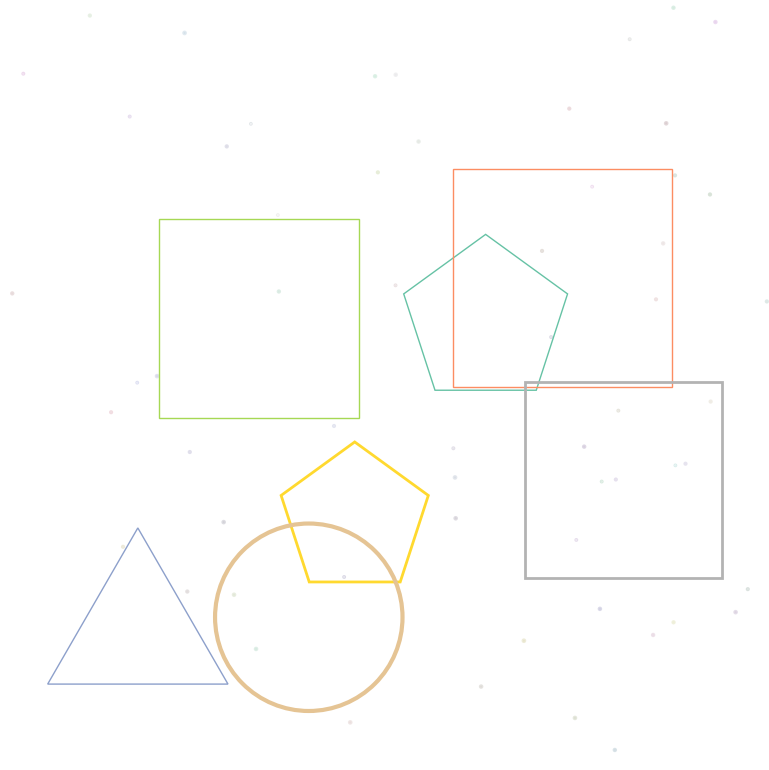[{"shape": "pentagon", "thickness": 0.5, "radius": 0.56, "center": [0.631, 0.584]}, {"shape": "square", "thickness": 0.5, "radius": 0.71, "center": [0.73, 0.639]}, {"shape": "triangle", "thickness": 0.5, "radius": 0.68, "center": [0.179, 0.179]}, {"shape": "square", "thickness": 0.5, "radius": 0.65, "center": [0.336, 0.587]}, {"shape": "pentagon", "thickness": 1, "radius": 0.5, "center": [0.461, 0.326]}, {"shape": "circle", "thickness": 1.5, "radius": 0.61, "center": [0.401, 0.198]}, {"shape": "square", "thickness": 1, "radius": 0.64, "center": [0.81, 0.377]}]